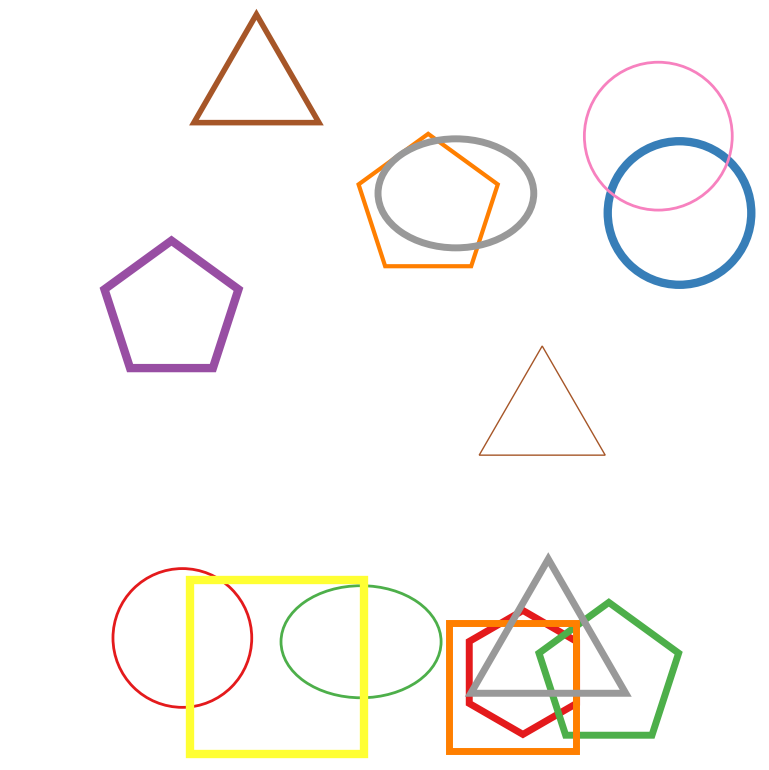[{"shape": "circle", "thickness": 1, "radius": 0.45, "center": [0.237, 0.171]}, {"shape": "hexagon", "thickness": 2.5, "radius": 0.4, "center": [0.679, 0.127]}, {"shape": "circle", "thickness": 3, "radius": 0.47, "center": [0.882, 0.723]}, {"shape": "pentagon", "thickness": 2.5, "radius": 0.48, "center": [0.791, 0.122]}, {"shape": "oval", "thickness": 1, "radius": 0.52, "center": [0.469, 0.167]}, {"shape": "pentagon", "thickness": 3, "radius": 0.46, "center": [0.223, 0.596]}, {"shape": "square", "thickness": 2.5, "radius": 0.42, "center": [0.666, 0.108]}, {"shape": "pentagon", "thickness": 1.5, "radius": 0.48, "center": [0.556, 0.731]}, {"shape": "square", "thickness": 3, "radius": 0.57, "center": [0.36, 0.134]}, {"shape": "triangle", "thickness": 2, "radius": 0.47, "center": [0.333, 0.888]}, {"shape": "triangle", "thickness": 0.5, "radius": 0.47, "center": [0.704, 0.456]}, {"shape": "circle", "thickness": 1, "radius": 0.48, "center": [0.855, 0.823]}, {"shape": "oval", "thickness": 2.5, "radius": 0.51, "center": [0.592, 0.749]}, {"shape": "triangle", "thickness": 2.5, "radius": 0.58, "center": [0.712, 0.158]}]